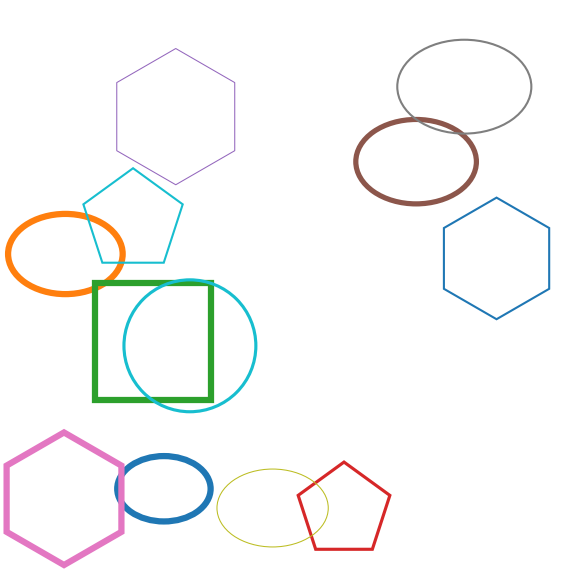[{"shape": "oval", "thickness": 3, "radius": 0.4, "center": [0.284, 0.153]}, {"shape": "hexagon", "thickness": 1, "radius": 0.53, "center": [0.86, 0.552]}, {"shape": "oval", "thickness": 3, "radius": 0.5, "center": [0.113, 0.559]}, {"shape": "square", "thickness": 3, "radius": 0.5, "center": [0.265, 0.408]}, {"shape": "pentagon", "thickness": 1.5, "radius": 0.42, "center": [0.596, 0.116]}, {"shape": "hexagon", "thickness": 0.5, "radius": 0.59, "center": [0.304, 0.797]}, {"shape": "oval", "thickness": 2.5, "radius": 0.52, "center": [0.721, 0.719]}, {"shape": "hexagon", "thickness": 3, "radius": 0.57, "center": [0.111, 0.136]}, {"shape": "oval", "thickness": 1, "radius": 0.58, "center": [0.804, 0.849]}, {"shape": "oval", "thickness": 0.5, "radius": 0.48, "center": [0.472, 0.119]}, {"shape": "pentagon", "thickness": 1, "radius": 0.45, "center": [0.23, 0.617]}, {"shape": "circle", "thickness": 1.5, "radius": 0.57, "center": [0.329, 0.4]}]